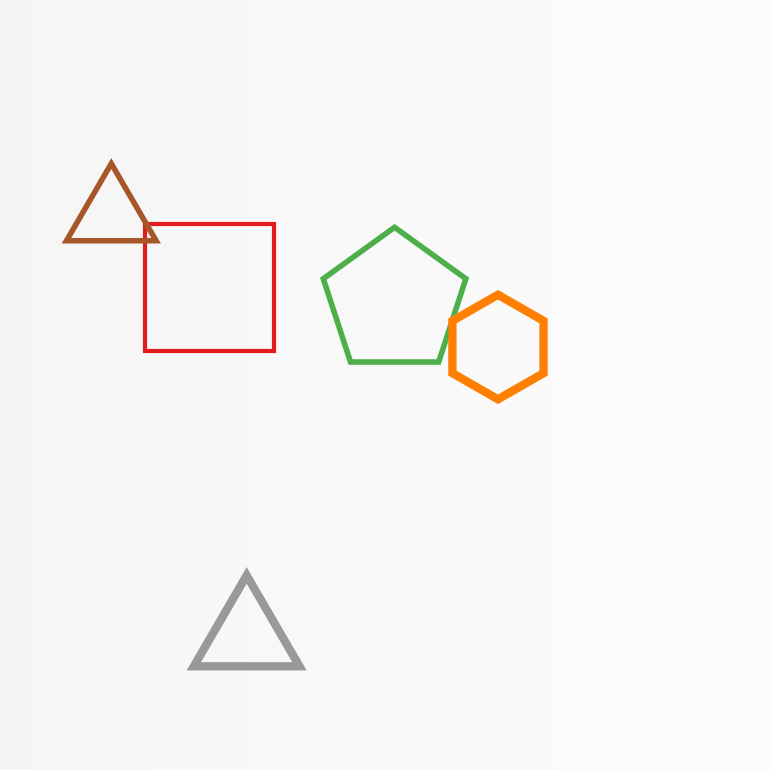[{"shape": "square", "thickness": 1.5, "radius": 0.41, "center": [0.27, 0.627]}, {"shape": "pentagon", "thickness": 2, "radius": 0.48, "center": [0.509, 0.608]}, {"shape": "hexagon", "thickness": 3, "radius": 0.34, "center": [0.643, 0.549]}, {"shape": "triangle", "thickness": 2, "radius": 0.33, "center": [0.144, 0.721]}, {"shape": "triangle", "thickness": 3, "radius": 0.39, "center": [0.318, 0.174]}]